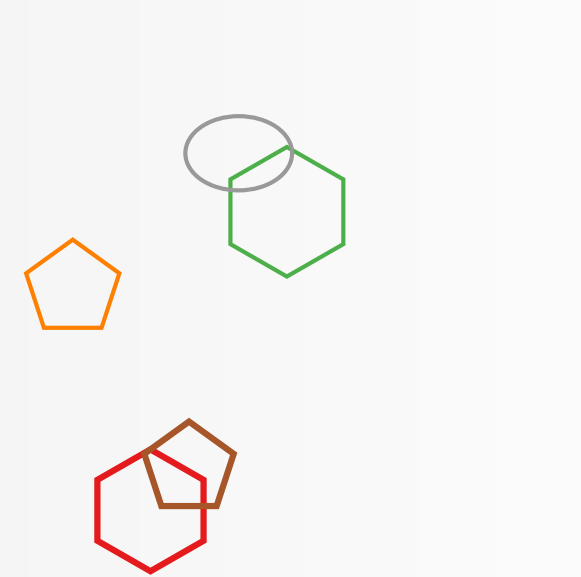[{"shape": "hexagon", "thickness": 3, "radius": 0.53, "center": [0.259, 0.115]}, {"shape": "hexagon", "thickness": 2, "radius": 0.56, "center": [0.494, 0.632]}, {"shape": "pentagon", "thickness": 2, "radius": 0.42, "center": [0.125, 0.5]}, {"shape": "pentagon", "thickness": 3, "radius": 0.4, "center": [0.325, 0.188]}, {"shape": "oval", "thickness": 2, "radius": 0.46, "center": [0.411, 0.734]}]